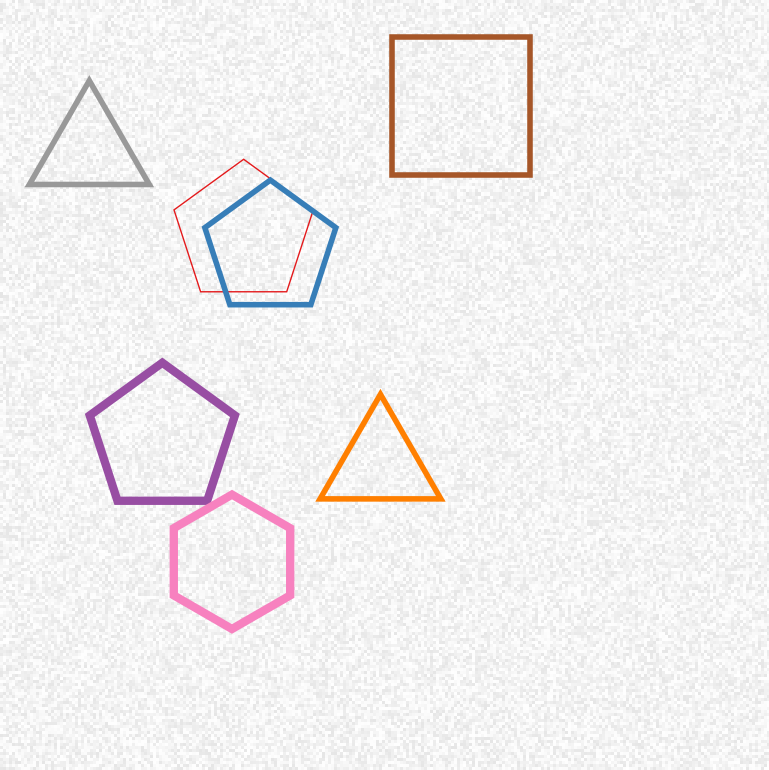[{"shape": "pentagon", "thickness": 0.5, "radius": 0.48, "center": [0.316, 0.698]}, {"shape": "pentagon", "thickness": 2, "radius": 0.45, "center": [0.351, 0.677]}, {"shape": "pentagon", "thickness": 3, "radius": 0.5, "center": [0.211, 0.43]}, {"shape": "triangle", "thickness": 2, "radius": 0.45, "center": [0.494, 0.397]}, {"shape": "square", "thickness": 2, "radius": 0.45, "center": [0.599, 0.863]}, {"shape": "hexagon", "thickness": 3, "radius": 0.44, "center": [0.301, 0.27]}, {"shape": "triangle", "thickness": 2, "radius": 0.45, "center": [0.116, 0.805]}]